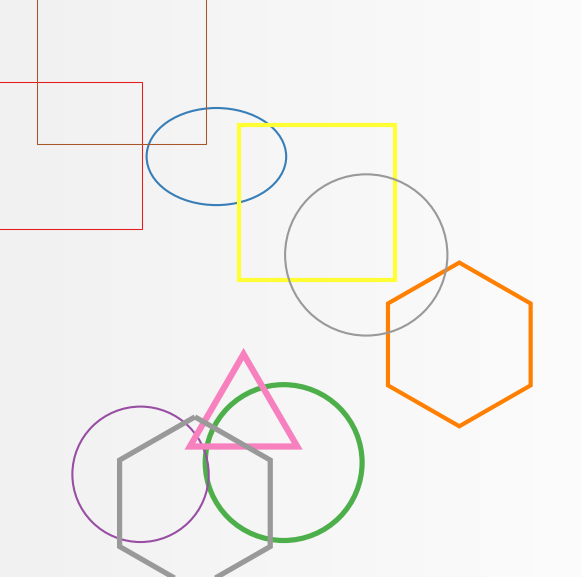[{"shape": "square", "thickness": 0.5, "radius": 0.64, "center": [0.117, 0.73]}, {"shape": "oval", "thickness": 1, "radius": 0.6, "center": [0.372, 0.728]}, {"shape": "circle", "thickness": 2.5, "radius": 0.67, "center": [0.488, 0.198]}, {"shape": "circle", "thickness": 1, "radius": 0.59, "center": [0.242, 0.178]}, {"shape": "hexagon", "thickness": 2, "radius": 0.71, "center": [0.79, 0.403]}, {"shape": "square", "thickness": 2, "radius": 0.67, "center": [0.545, 0.648]}, {"shape": "square", "thickness": 0.5, "radius": 0.73, "center": [0.209, 0.895]}, {"shape": "triangle", "thickness": 3, "radius": 0.53, "center": [0.419, 0.279]}, {"shape": "hexagon", "thickness": 2.5, "radius": 0.75, "center": [0.335, 0.128]}, {"shape": "circle", "thickness": 1, "radius": 0.7, "center": [0.63, 0.558]}]